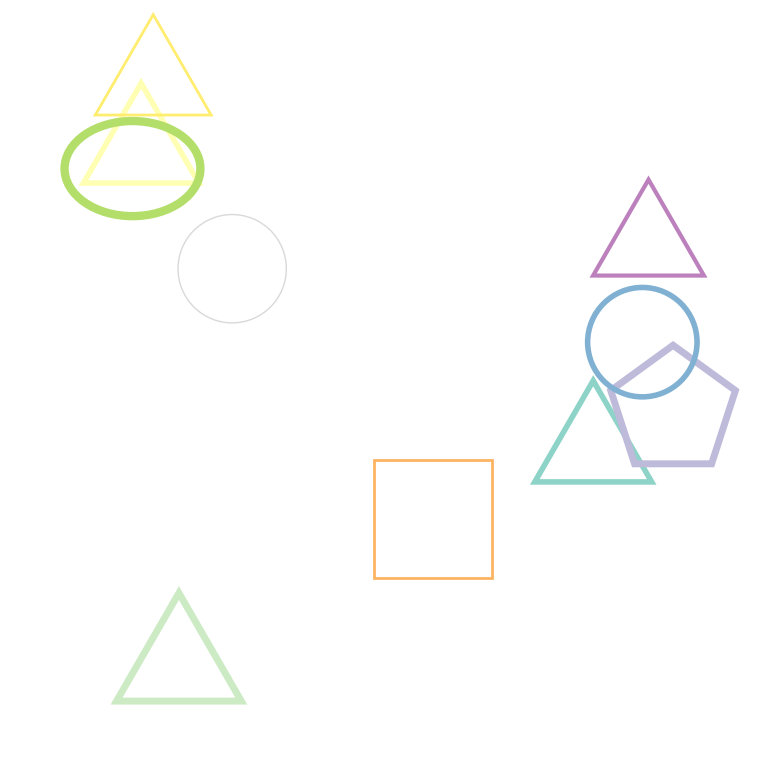[{"shape": "triangle", "thickness": 2, "radius": 0.44, "center": [0.77, 0.418]}, {"shape": "triangle", "thickness": 2, "radius": 0.43, "center": [0.183, 0.805]}, {"shape": "pentagon", "thickness": 2.5, "radius": 0.43, "center": [0.874, 0.467]}, {"shape": "circle", "thickness": 2, "radius": 0.36, "center": [0.834, 0.556]}, {"shape": "square", "thickness": 1, "radius": 0.38, "center": [0.562, 0.326]}, {"shape": "oval", "thickness": 3, "radius": 0.44, "center": [0.172, 0.781]}, {"shape": "circle", "thickness": 0.5, "radius": 0.35, "center": [0.302, 0.651]}, {"shape": "triangle", "thickness": 1.5, "radius": 0.42, "center": [0.842, 0.684]}, {"shape": "triangle", "thickness": 2.5, "radius": 0.47, "center": [0.232, 0.136]}, {"shape": "triangle", "thickness": 1, "radius": 0.43, "center": [0.199, 0.894]}]